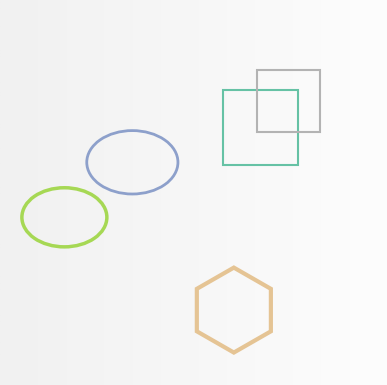[{"shape": "square", "thickness": 1.5, "radius": 0.49, "center": [0.673, 0.67]}, {"shape": "oval", "thickness": 2, "radius": 0.59, "center": [0.342, 0.578]}, {"shape": "oval", "thickness": 2.5, "radius": 0.55, "center": [0.166, 0.436]}, {"shape": "hexagon", "thickness": 3, "radius": 0.55, "center": [0.603, 0.195]}, {"shape": "square", "thickness": 1.5, "radius": 0.41, "center": [0.744, 0.738]}]